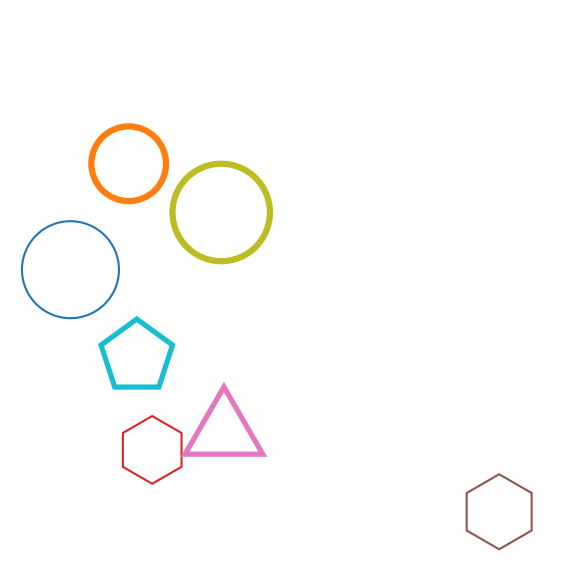[{"shape": "circle", "thickness": 1, "radius": 0.42, "center": [0.122, 0.532]}, {"shape": "circle", "thickness": 3, "radius": 0.32, "center": [0.223, 0.716]}, {"shape": "hexagon", "thickness": 1, "radius": 0.29, "center": [0.264, 0.22]}, {"shape": "hexagon", "thickness": 1, "radius": 0.32, "center": [0.864, 0.113]}, {"shape": "triangle", "thickness": 2.5, "radius": 0.39, "center": [0.388, 0.251]}, {"shape": "circle", "thickness": 3, "radius": 0.42, "center": [0.383, 0.631]}, {"shape": "pentagon", "thickness": 2.5, "radius": 0.33, "center": [0.237, 0.382]}]